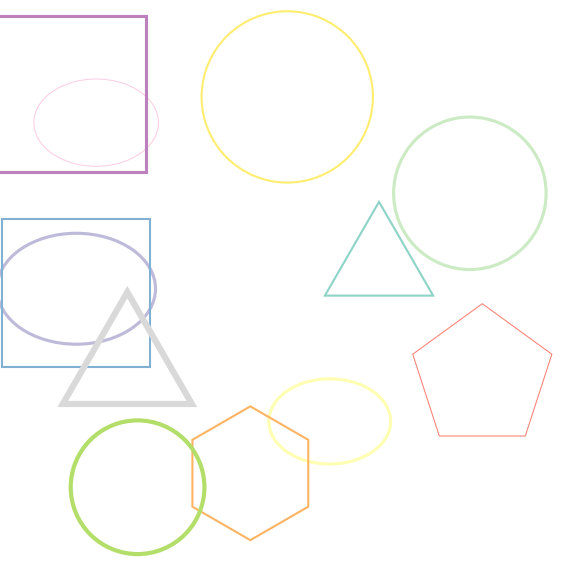[{"shape": "triangle", "thickness": 1, "radius": 0.54, "center": [0.656, 0.541]}, {"shape": "oval", "thickness": 1.5, "radius": 0.53, "center": [0.571, 0.269]}, {"shape": "oval", "thickness": 1.5, "radius": 0.69, "center": [0.132, 0.499]}, {"shape": "pentagon", "thickness": 0.5, "radius": 0.63, "center": [0.835, 0.347]}, {"shape": "square", "thickness": 1, "radius": 0.64, "center": [0.131, 0.491]}, {"shape": "hexagon", "thickness": 1, "radius": 0.58, "center": [0.433, 0.18]}, {"shape": "circle", "thickness": 2, "radius": 0.58, "center": [0.238, 0.155]}, {"shape": "oval", "thickness": 0.5, "radius": 0.54, "center": [0.167, 0.787]}, {"shape": "triangle", "thickness": 3, "radius": 0.65, "center": [0.22, 0.364]}, {"shape": "square", "thickness": 1.5, "radius": 0.67, "center": [0.119, 0.836]}, {"shape": "circle", "thickness": 1.5, "radius": 0.66, "center": [0.814, 0.664]}, {"shape": "circle", "thickness": 1, "radius": 0.74, "center": [0.497, 0.831]}]